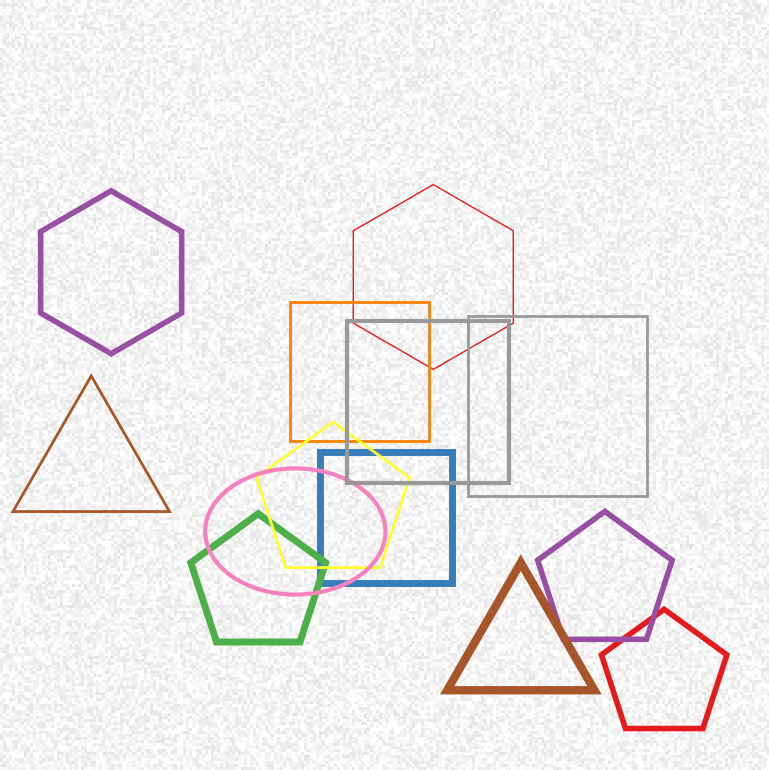[{"shape": "hexagon", "thickness": 0.5, "radius": 0.6, "center": [0.563, 0.64]}, {"shape": "pentagon", "thickness": 2, "radius": 0.43, "center": [0.863, 0.123]}, {"shape": "square", "thickness": 2.5, "radius": 0.43, "center": [0.501, 0.328]}, {"shape": "pentagon", "thickness": 2.5, "radius": 0.46, "center": [0.335, 0.241]}, {"shape": "hexagon", "thickness": 2, "radius": 0.53, "center": [0.144, 0.646]}, {"shape": "pentagon", "thickness": 2, "radius": 0.46, "center": [0.786, 0.244]}, {"shape": "square", "thickness": 1, "radius": 0.45, "center": [0.467, 0.517]}, {"shape": "pentagon", "thickness": 1, "radius": 0.52, "center": [0.432, 0.347]}, {"shape": "triangle", "thickness": 3, "radius": 0.55, "center": [0.676, 0.159]}, {"shape": "triangle", "thickness": 1, "radius": 0.59, "center": [0.118, 0.394]}, {"shape": "oval", "thickness": 1.5, "radius": 0.59, "center": [0.384, 0.31]}, {"shape": "square", "thickness": 1.5, "radius": 0.53, "center": [0.556, 0.478]}, {"shape": "square", "thickness": 1, "radius": 0.58, "center": [0.724, 0.472]}]